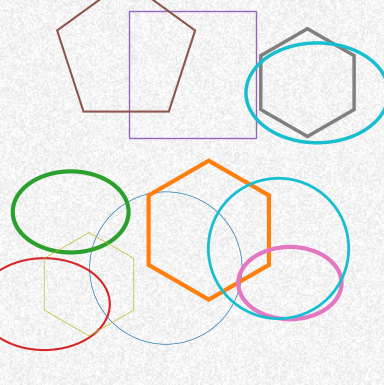[{"shape": "circle", "thickness": 0.5, "radius": 0.99, "center": [0.431, 0.304]}, {"shape": "hexagon", "thickness": 3, "radius": 0.9, "center": [0.542, 0.402]}, {"shape": "oval", "thickness": 3, "radius": 0.75, "center": [0.184, 0.45]}, {"shape": "oval", "thickness": 1.5, "radius": 0.85, "center": [0.115, 0.21]}, {"shape": "square", "thickness": 1, "radius": 0.82, "center": [0.5, 0.806]}, {"shape": "pentagon", "thickness": 1.5, "radius": 0.94, "center": [0.328, 0.863]}, {"shape": "oval", "thickness": 3, "radius": 0.67, "center": [0.753, 0.265]}, {"shape": "hexagon", "thickness": 2.5, "radius": 0.7, "center": [0.799, 0.785]}, {"shape": "hexagon", "thickness": 0.5, "radius": 0.67, "center": [0.231, 0.262]}, {"shape": "circle", "thickness": 2, "radius": 0.91, "center": [0.723, 0.355]}, {"shape": "oval", "thickness": 2.5, "radius": 0.93, "center": [0.824, 0.759]}]